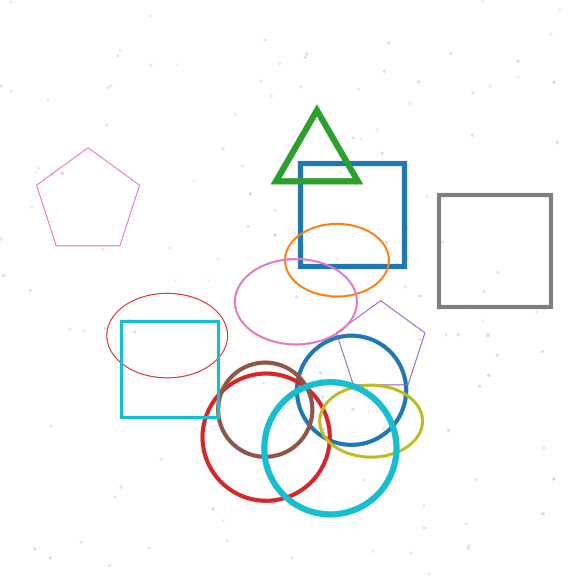[{"shape": "circle", "thickness": 2, "radius": 0.47, "center": [0.609, 0.323]}, {"shape": "square", "thickness": 2.5, "radius": 0.45, "center": [0.61, 0.628]}, {"shape": "oval", "thickness": 1, "radius": 0.45, "center": [0.584, 0.549]}, {"shape": "triangle", "thickness": 3, "radius": 0.41, "center": [0.549, 0.726]}, {"shape": "oval", "thickness": 0.5, "radius": 0.52, "center": [0.29, 0.418]}, {"shape": "circle", "thickness": 2, "radius": 0.55, "center": [0.461, 0.242]}, {"shape": "pentagon", "thickness": 0.5, "radius": 0.4, "center": [0.659, 0.398]}, {"shape": "circle", "thickness": 2, "radius": 0.41, "center": [0.459, 0.29]}, {"shape": "pentagon", "thickness": 0.5, "radius": 0.47, "center": [0.152, 0.649]}, {"shape": "oval", "thickness": 1, "radius": 0.53, "center": [0.512, 0.477]}, {"shape": "square", "thickness": 2, "radius": 0.48, "center": [0.857, 0.565]}, {"shape": "oval", "thickness": 1.5, "radius": 0.45, "center": [0.643, 0.27]}, {"shape": "circle", "thickness": 3, "radius": 0.57, "center": [0.572, 0.223]}, {"shape": "square", "thickness": 1.5, "radius": 0.42, "center": [0.294, 0.36]}]